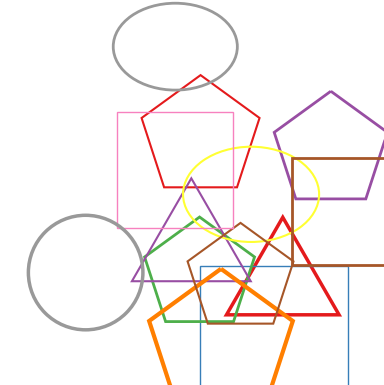[{"shape": "triangle", "thickness": 2.5, "radius": 0.84, "center": [0.734, 0.267]}, {"shape": "pentagon", "thickness": 1.5, "radius": 0.81, "center": [0.521, 0.644]}, {"shape": "square", "thickness": 1, "radius": 0.96, "center": [0.711, 0.118]}, {"shape": "pentagon", "thickness": 2, "radius": 0.75, "center": [0.518, 0.286]}, {"shape": "pentagon", "thickness": 2, "radius": 0.77, "center": [0.859, 0.608]}, {"shape": "triangle", "thickness": 1.5, "radius": 0.89, "center": [0.497, 0.359]}, {"shape": "pentagon", "thickness": 3, "radius": 0.98, "center": [0.574, 0.106]}, {"shape": "oval", "thickness": 1.5, "radius": 0.88, "center": [0.652, 0.495]}, {"shape": "pentagon", "thickness": 1.5, "radius": 0.72, "center": [0.625, 0.276]}, {"shape": "square", "thickness": 2, "radius": 0.7, "center": [0.896, 0.45]}, {"shape": "square", "thickness": 1, "radius": 0.75, "center": [0.454, 0.559]}, {"shape": "circle", "thickness": 2.5, "radius": 0.74, "center": [0.222, 0.292]}, {"shape": "oval", "thickness": 2, "radius": 0.81, "center": [0.455, 0.879]}]